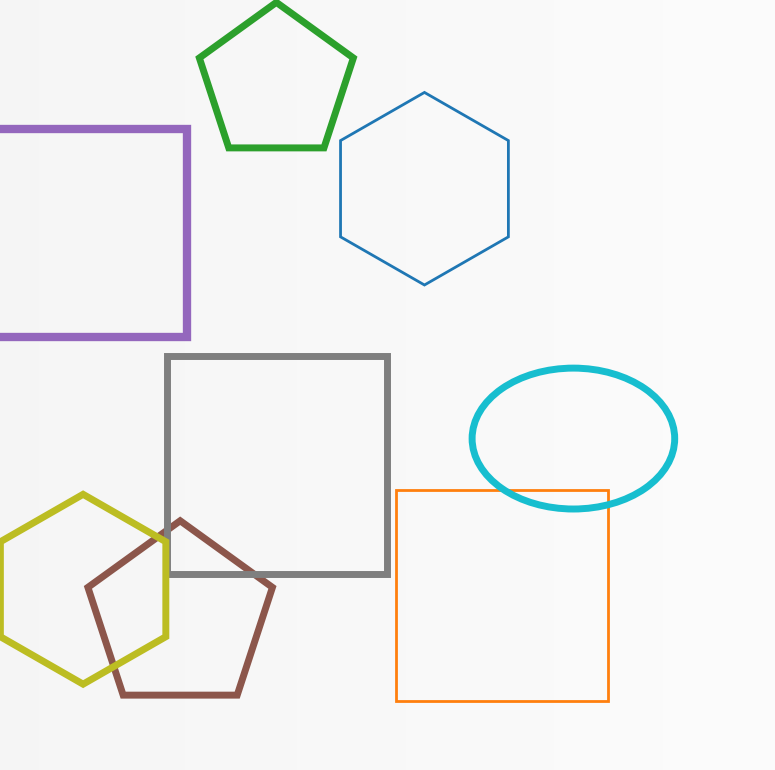[{"shape": "hexagon", "thickness": 1, "radius": 0.63, "center": [0.548, 0.755]}, {"shape": "square", "thickness": 1, "radius": 0.69, "center": [0.648, 0.227]}, {"shape": "pentagon", "thickness": 2.5, "radius": 0.52, "center": [0.357, 0.892]}, {"shape": "square", "thickness": 3, "radius": 0.67, "center": [0.106, 0.697]}, {"shape": "pentagon", "thickness": 2.5, "radius": 0.63, "center": [0.232, 0.198]}, {"shape": "square", "thickness": 2.5, "radius": 0.71, "center": [0.358, 0.396]}, {"shape": "hexagon", "thickness": 2.5, "radius": 0.62, "center": [0.107, 0.235]}, {"shape": "oval", "thickness": 2.5, "radius": 0.65, "center": [0.74, 0.43]}]